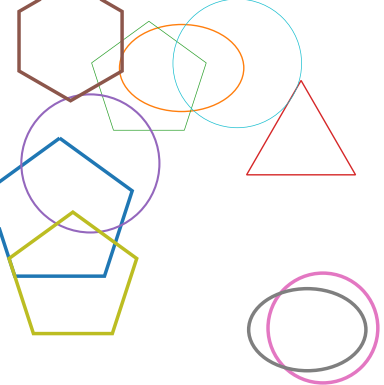[{"shape": "pentagon", "thickness": 2.5, "radius": 0.99, "center": [0.155, 0.443]}, {"shape": "oval", "thickness": 1, "radius": 0.81, "center": [0.472, 0.823]}, {"shape": "pentagon", "thickness": 0.5, "radius": 0.78, "center": [0.387, 0.788]}, {"shape": "triangle", "thickness": 1, "radius": 0.82, "center": [0.782, 0.628]}, {"shape": "circle", "thickness": 1.5, "radius": 0.9, "center": [0.235, 0.575]}, {"shape": "hexagon", "thickness": 2.5, "radius": 0.77, "center": [0.183, 0.893]}, {"shape": "circle", "thickness": 2.5, "radius": 0.71, "center": [0.839, 0.148]}, {"shape": "oval", "thickness": 2.5, "radius": 0.76, "center": [0.798, 0.144]}, {"shape": "pentagon", "thickness": 2.5, "radius": 0.87, "center": [0.189, 0.275]}, {"shape": "circle", "thickness": 0.5, "radius": 0.84, "center": [0.616, 0.835]}]